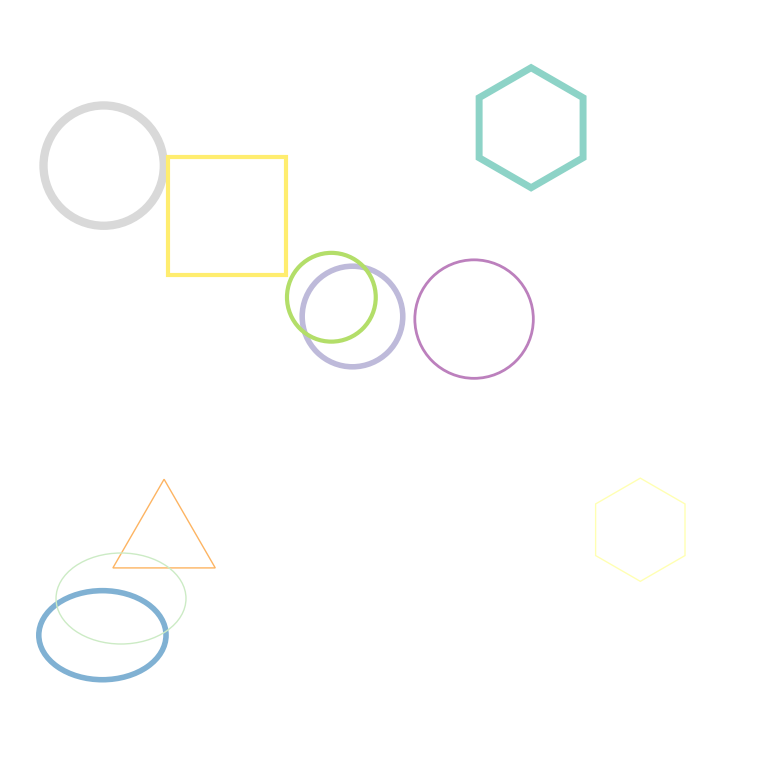[{"shape": "hexagon", "thickness": 2.5, "radius": 0.39, "center": [0.69, 0.834]}, {"shape": "hexagon", "thickness": 0.5, "radius": 0.34, "center": [0.832, 0.312]}, {"shape": "circle", "thickness": 2, "radius": 0.33, "center": [0.458, 0.589]}, {"shape": "oval", "thickness": 2, "radius": 0.41, "center": [0.133, 0.175]}, {"shape": "triangle", "thickness": 0.5, "radius": 0.38, "center": [0.213, 0.301]}, {"shape": "circle", "thickness": 1.5, "radius": 0.29, "center": [0.43, 0.614]}, {"shape": "circle", "thickness": 3, "radius": 0.39, "center": [0.135, 0.785]}, {"shape": "circle", "thickness": 1, "radius": 0.38, "center": [0.616, 0.586]}, {"shape": "oval", "thickness": 0.5, "radius": 0.42, "center": [0.157, 0.223]}, {"shape": "square", "thickness": 1.5, "radius": 0.38, "center": [0.295, 0.719]}]